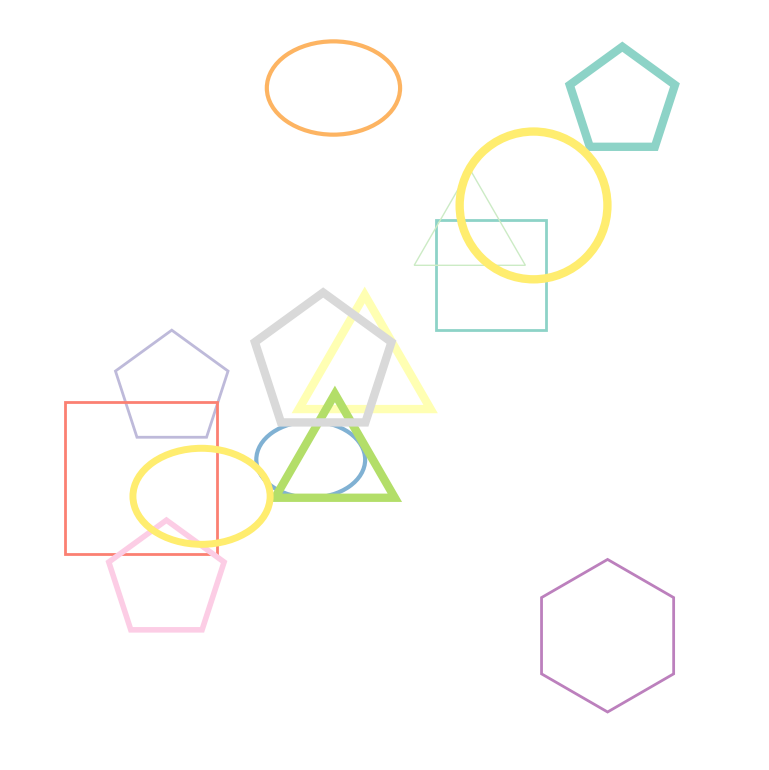[{"shape": "pentagon", "thickness": 3, "radius": 0.36, "center": [0.808, 0.867]}, {"shape": "square", "thickness": 1, "radius": 0.36, "center": [0.638, 0.643]}, {"shape": "triangle", "thickness": 3, "radius": 0.49, "center": [0.474, 0.518]}, {"shape": "pentagon", "thickness": 1, "radius": 0.38, "center": [0.223, 0.494]}, {"shape": "square", "thickness": 1, "radius": 0.49, "center": [0.184, 0.379]}, {"shape": "oval", "thickness": 1.5, "radius": 0.35, "center": [0.404, 0.403]}, {"shape": "oval", "thickness": 1.5, "radius": 0.43, "center": [0.433, 0.886]}, {"shape": "triangle", "thickness": 3, "radius": 0.45, "center": [0.435, 0.398]}, {"shape": "pentagon", "thickness": 2, "radius": 0.39, "center": [0.216, 0.246]}, {"shape": "pentagon", "thickness": 3, "radius": 0.47, "center": [0.42, 0.527]}, {"shape": "hexagon", "thickness": 1, "radius": 0.5, "center": [0.789, 0.174]}, {"shape": "triangle", "thickness": 0.5, "radius": 0.42, "center": [0.61, 0.697]}, {"shape": "oval", "thickness": 2.5, "radius": 0.45, "center": [0.262, 0.355]}, {"shape": "circle", "thickness": 3, "radius": 0.48, "center": [0.693, 0.733]}]